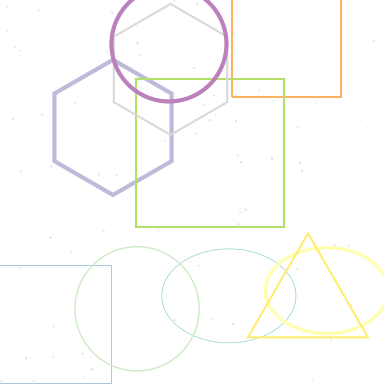[{"shape": "oval", "thickness": 0.5, "radius": 0.87, "center": [0.594, 0.232]}, {"shape": "oval", "thickness": 2.5, "radius": 0.8, "center": [0.849, 0.245]}, {"shape": "hexagon", "thickness": 3, "radius": 0.88, "center": [0.294, 0.669]}, {"shape": "square", "thickness": 0.5, "radius": 0.77, "center": [0.133, 0.159]}, {"shape": "square", "thickness": 1.5, "radius": 0.7, "center": [0.744, 0.888]}, {"shape": "square", "thickness": 1.5, "radius": 0.96, "center": [0.545, 0.602]}, {"shape": "hexagon", "thickness": 1.5, "radius": 0.85, "center": [0.443, 0.82]}, {"shape": "circle", "thickness": 3, "radius": 0.75, "center": [0.439, 0.886]}, {"shape": "circle", "thickness": 1, "radius": 0.81, "center": [0.356, 0.198]}, {"shape": "triangle", "thickness": 1.5, "radius": 0.9, "center": [0.8, 0.214]}]